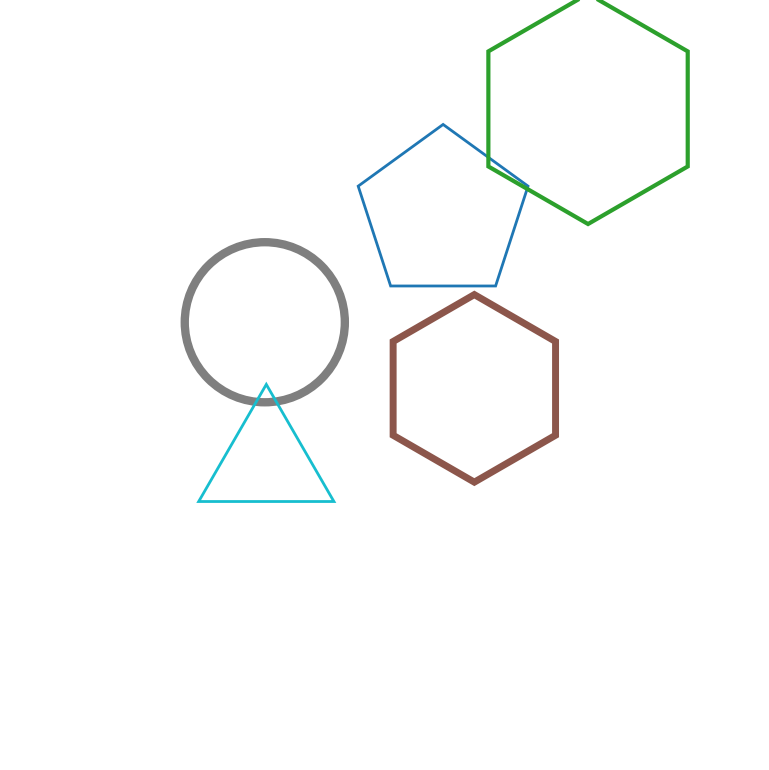[{"shape": "pentagon", "thickness": 1, "radius": 0.58, "center": [0.575, 0.722]}, {"shape": "hexagon", "thickness": 1.5, "radius": 0.75, "center": [0.764, 0.859]}, {"shape": "hexagon", "thickness": 2.5, "radius": 0.61, "center": [0.616, 0.496]}, {"shape": "circle", "thickness": 3, "radius": 0.52, "center": [0.344, 0.581]}, {"shape": "triangle", "thickness": 1, "radius": 0.51, "center": [0.346, 0.399]}]